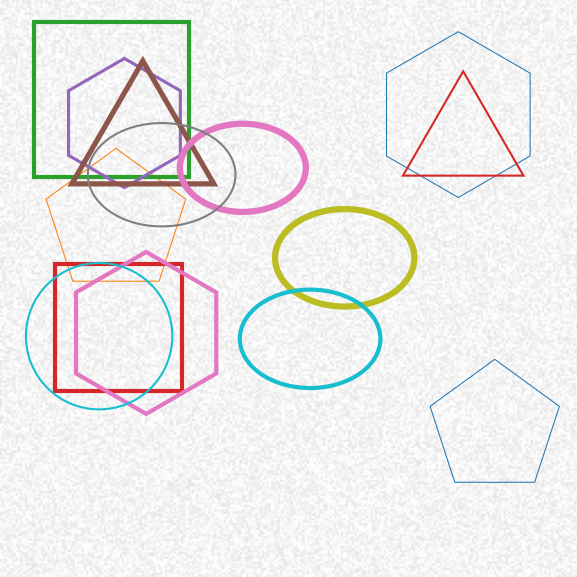[{"shape": "hexagon", "thickness": 0.5, "radius": 0.72, "center": [0.794, 0.801]}, {"shape": "pentagon", "thickness": 0.5, "radius": 0.59, "center": [0.857, 0.259]}, {"shape": "pentagon", "thickness": 0.5, "radius": 0.64, "center": [0.201, 0.615]}, {"shape": "square", "thickness": 2, "radius": 0.67, "center": [0.193, 0.826]}, {"shape": "triangle", "thickness": 1, "radius": 0.6, "center": [0.802, 0.755]}, {"shape": "square", "thickness": 2, "radius": 0.55, "center": [0.205, 0.431]}, {"shape": "hexagon", "thickness": 1.5, "radius": 0.56, "center": [0.215, 0.786]}, {"shape": "triangle", "thickness": 2.5, "radius": 0.71, "center": [0.247, 0.752]}, {"shape": "oval", "thickness": 3, "radius": 0.55, "center": [0.421, 0.709]}, {"shape": "hexagon", "thickness": 2, "radius": 0.7, "center": [0.253, 0.423]}, {"shape": "oval", "thickness": 1, "radius": 0.64, "center": [0.28, 0.697]}, {"shape": "oval", "thickness": 3, "radius": 0.6, "center": [0.597, 0.553]}, {"shape": "oval", "thickness": 2, "radius": 0.61, "center": [0.537, 0.412]}, {"shape": "circle", "thickness": 1, "radius": 0.63, "center": [0.172, 0.417]}]